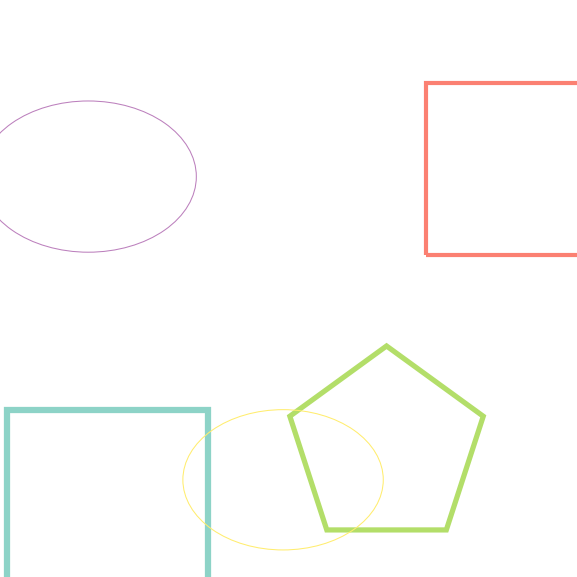[{"shape": "square", "thickness": 3, "radius": 0.87, "center": [0.187, 0.116]}, {"shape": "square", "thickness": 2, "radius": 0.74, "center": [0.886, 0.707]}, {"shape": "pentagon", "thickness": 2.5, "radius": 0.88, "center": [0.669, 0.224]}, {"shape": "oval", "thickness": 0.5, "radius": 0.94, "center": [0.153, 0.693]}, {"shape": "oval", "thickness": 0.5, "radius": 0.87, "center": [0.49, 0.168]}]